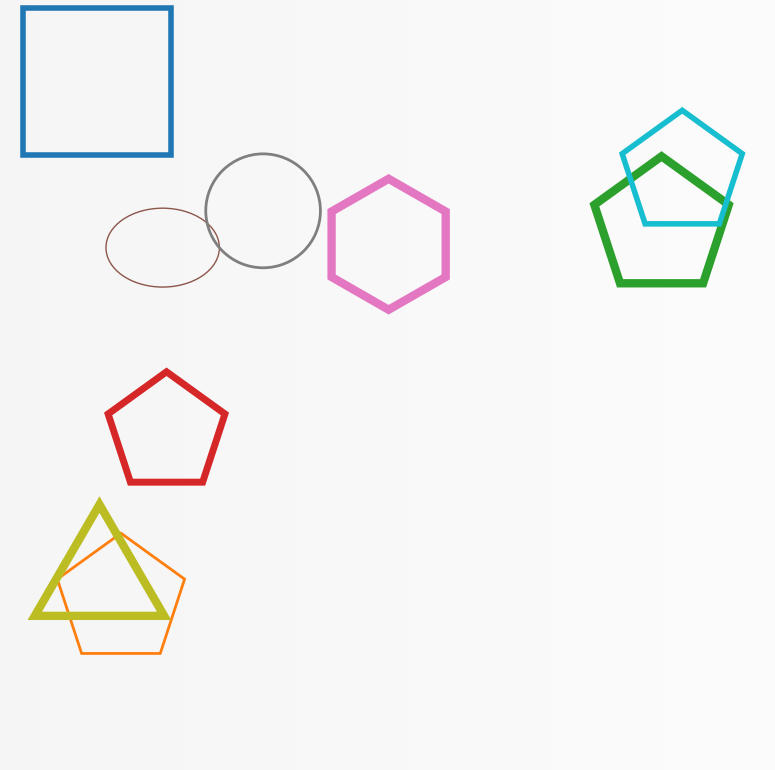[{"shape": "square", "thickness": 2, "radius": 0.48, "center": [0.125, 0.894]}, {"shape": "pentagon", "thickness": 1, "radius": 0.43, "center": [0.156, 0.221]}, {"shape": "pentagon", "thickness": 3, "radius": 0.46, "center": [0.854, 0.706]}, {"shape": "pentagon", "thickness": 2.5, "radius": 0.4, "center": [0.215, 0.438]}, {"shape": "oval", "thickness": 0.5, "radius": 0.37, "center": [0.21, 0.678]}, {"shape": "hexagon", "thickness": 3, "radius": 0.43, "center": [0.501, 0.683]}, {"shape": "circle", "thickness": 1, "radius": 0.37, "center": [0.339, 0.726]}, {"shape": "triangle", "thickness": 3, "radius": 0.48, "center": [0.128, 0.248]}, {"shape": "pentagon", "thickness": 2, "radius": 0.41, "center": [0.88, 0.775]}]